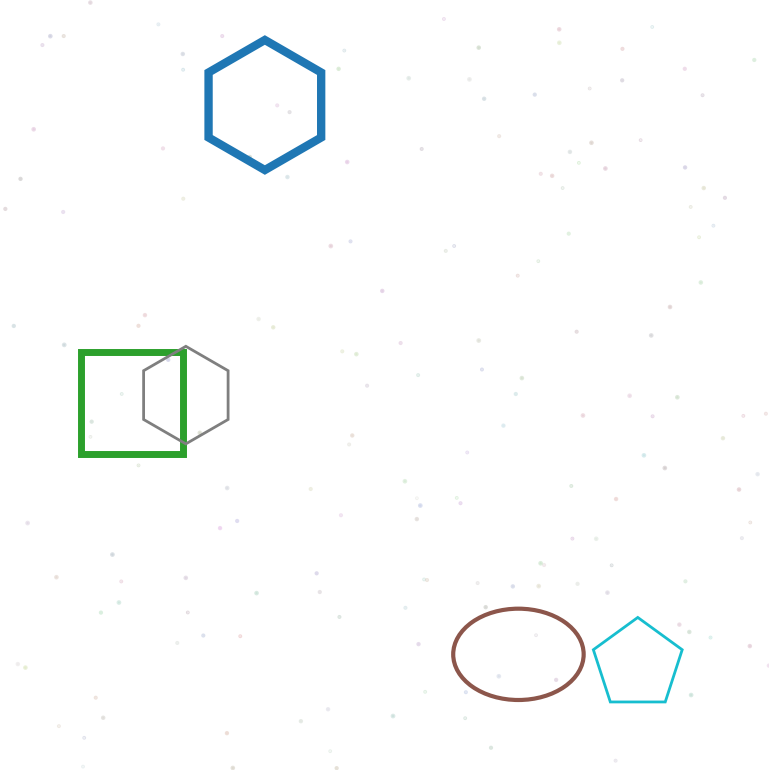[{"shape": "hexagon", "thickness": 3, "radius": 0.42, "center": [0.344, 0.864]}, {"shape": "square", "thickness": 2.5, "radius": 0.33, "center": [0.172, 0.476]}, {"shape": "oval", "thickness": 1.5, "radius": 0.42, "center": [0.673, 0.15]}, {"shape": "hexagon", "thickness": 1, "radius": 0.32, "center": [0.241, 0.487]}, {"shape": "pentagon", "thickness": 1, "radius": 0.3, "center": [0.828, 0.137]}]